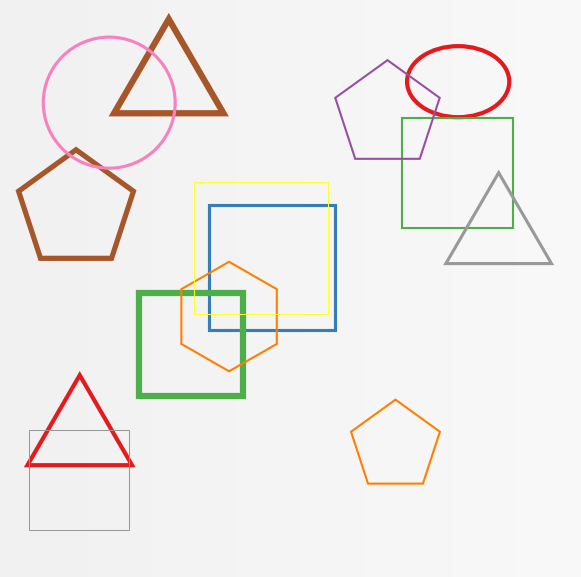[{"shape": "triangle", "thickness": 2, "radius": 0.52, "center": [0.137, 0.246]}, {"shape": "oval", "thickness": 2, "radius": 0.44, "center": [0.788, 0.858]}, {"shape": "square", "thickness": 1.5, "radius": 0.54, "center": [0.468, 0.536]}, {"shape": "square", "thickness": 1, "radius": 0.48, "center": [0.787, 0.699]}, {"shape": "square", "thickness": 3, "radius": 0.45, "center": [0.328, 0.403]}, {"shape": "pentagon", "thickness": 1, "radius": 0.47, "center": [0.667, 0.801]}, {"shape": "pentagon", "thickness": 1, "radius": 0.4, "center": [0.68, 0.227]}, {"shape": "hexagon", "thickness": 1, "radius": 0.47, "center": [0.394, 0.451]}, {"shape": "square", "thickness": 0.5, "radius": 0.57, "center": [0.449, 0.57]}, {"shape": "triangle", "thickness": 3, "radius": 0.54, "center": [0.29, 0.857]}, {"shape": "pentagon", "thickness": 2.5, "radius": 0.52, "center": [0.131, 0.636]}, {"shape": "circle", "thickness": 1.5, "radius": 0.57, "center": [0.188, 0.821]}, {"shape": "square", "thickness": 0.5, "radius": 0.43, "center": [0.136, 0.168]}, {"shape": "triangle", "thickness": 1.5, "radius": 0.52, "center": [0.858, 0.595]}]